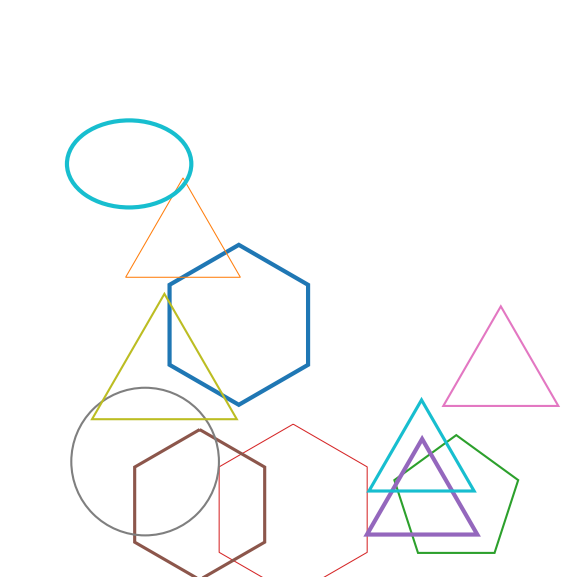[{"shape": "hexagon", "thickness": 2, "radius": 0.69, "center": [0.414, 0.437]}, {"shape": "triangle", "thickness": 0.5, "radius": 0.57, "center": [0.317, 0.576]}, {"shape": "pentagon", "thickness": 1, "radius": 0.56, "center": [0.79, 0.133]}, {"shape": "hexagon", "thickness": 0.5, "radius": 0.74, "center": [0.508, 0.117]}, {"shape": "triangle", "thickness": 2, "radius": 0.55, "center": [0.731, 0.129]}, {"shape": "hexagon", "thickness": 1.5, "radius": 0.65, "center": [0.346, 0.125]}, {"shape": "triangle", "thickness": 1, "radius": 0.57, "center": [0.867, 0.354]}, {"shape": "circle", "thickness": 1, "radius": 0.64, "center": [0.251, 0.2]}, {"shape": "triangle", "thickness": 1, "radius": 0.72, "center": [0.285, 0.346]}, {"shape": "triangle", "thickness": 1.5, "radius": 0.53, "center": [0.73, 0.201]}, {"shape": "oval", "thickness": 2, "radius": 0.54, "center": [0.224, 0.715]}]